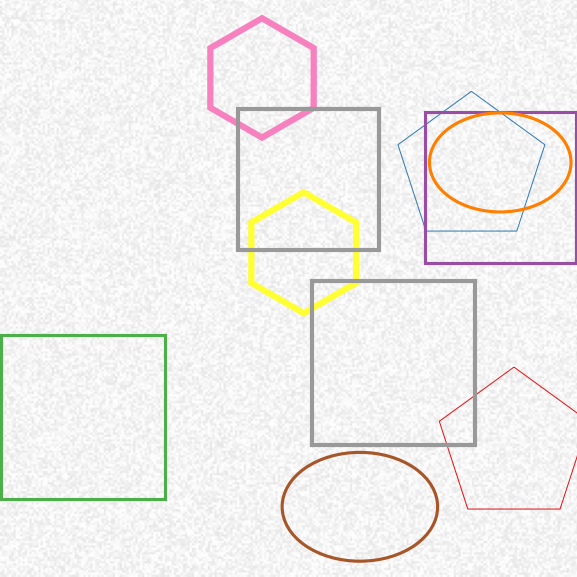[{"shape": "pentagon", "thickness": 0.5, "radius": 0.68, "center": [0.89, 0.228]}, {"shape": "pentagon", "thickness": 0.5, "radius": 0.67, "center": [0.816, 0.707]}, {"shape": "square", "thickness": 1.5, "radius": 0.71, "center": [0.143, 0.277]}, {"shape": "square", "thickness": 1.5, "radius": 0.65, "center": [0.866, 0.675]}, {"shape": "oval", "thickness": 1.5, "radius": 0.61, "center": [0.866, 0.718]}, {"shape": "hexagon", "thickness": 3, "radius": 0.52, "center": [0.526, 0.562]}, {"shape": "oval", "thickness": 1.5, "radius": 0.67, "center": [0.623, 0.122]}, {"shape": "hexagon", "thickness": 3, "radius": 0.52, "center": [0.454, 0.864]}, {"shape": "square", "thickness": 2, "radius": 0.71, "center": [0.681, 0.371]}, {"shape": "square", "thickness": 2, "radius": 0.61, "center": [0.534, 0.689]}]